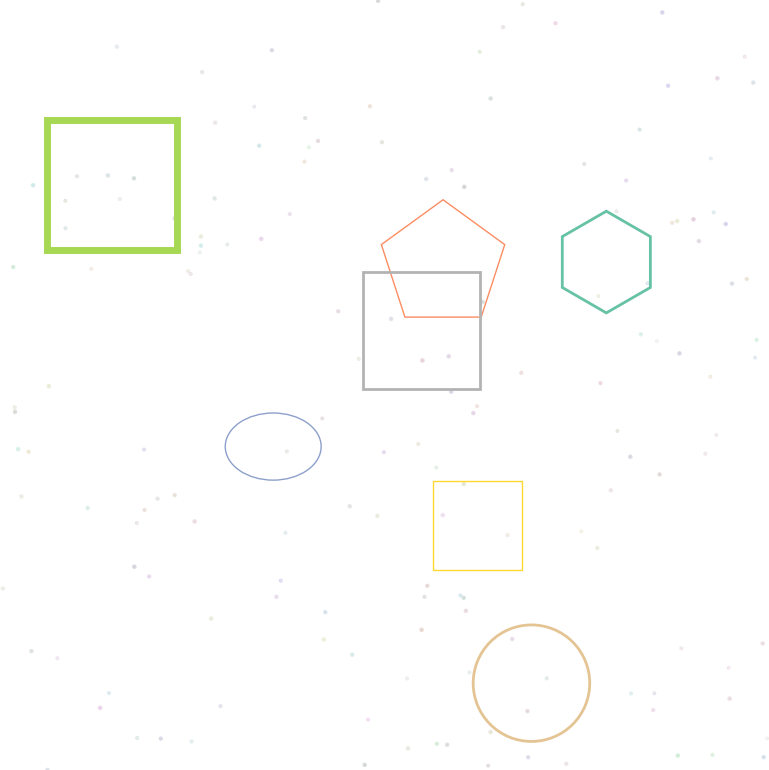[{"shape": "hexagon", "thickness": 1, "radius": 0.33, "center": [0.787, 0.66]}, {"shape": "pentagon", "thickness": 0.5, "radius": 0.42, "center": [0.575, 0.656]}, {"shape": "oval", "thickness": 0.5, "radius": 0.31, "center": [0.355, 0.42]}, {"shape": "square", "thickness": 2.5, "radius": 0.42, "center": [0.145, 0.759]}, {"shape": "square", "thickness": 0.5, "radius": 0.29, "center": [0.62, 0.318]}, {"shape": "circle", "thickness": 1, "radius": 0.38, "center": [0.69, 0.113]}, {"shape": "square", "thickness": 1, "radius": 0.38, "center": [0.548, 0.571]}]